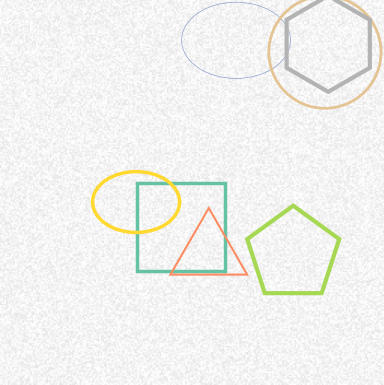[{"shape": "square", "thickness": 2.5, "radius": 0.57, "center": [0.471, 0.41]}, {"shape": "triangle", "thickness": 1.5, "radius": 0.58, "center": [0.542, 0.344]}, {"shape": "oval", "thickness": 0.5, "radius": 0.71, "center": [0.613, 0.895]}, {"shape": "pentagon", "thickness": 3, "radius": 0.63, "center": [0.762, 0.34]}, {"shape": "oval", "thickness": 2.5, "radius": 0.56, "center": [0.353, 0.475]}, {"shape": "circle", "thickness": 2, "radius": 0.73, "center": [0.844, 0.864]}, {"shape": "hexagon", "thickness": 3, "radius": 0.62, "center": [0.853, 0.886]}]